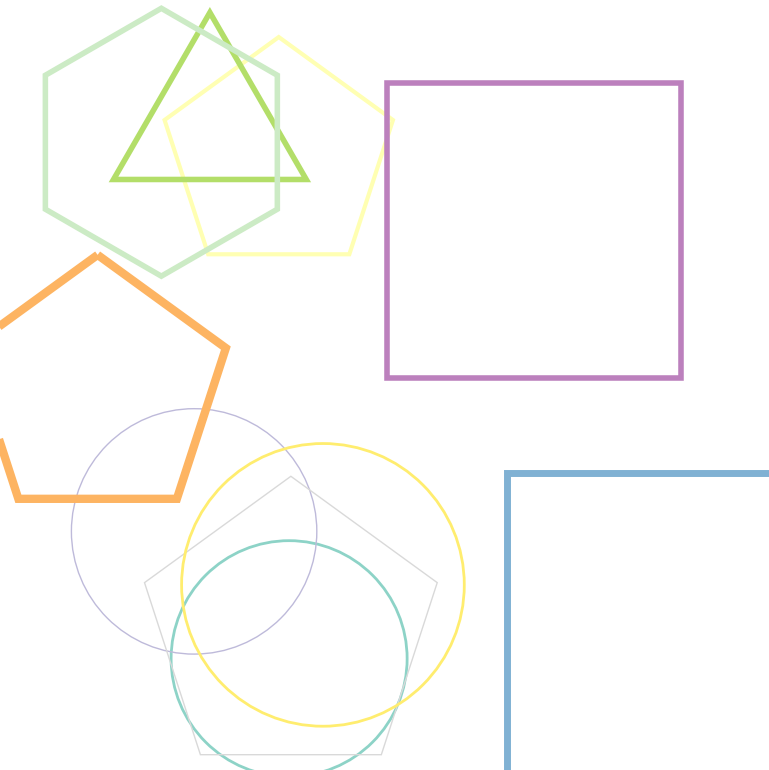[{"shape": "circle", "thickness": 1, "radius": 0.77, "center": [0.375, 0.145]}, {"shape": "pentagon", "thickness": 1.5, "radius": 0.78, "center": [0.362, 0.796]}, {"shape": "circle", "thickness": 0.5, "radius": 0.8, "center": [0.252, 0.31]}, {"shape": "square", "thickness": 2.5, "radius": 0.97, "center": [0.853, 0.191]}, {"shape": "pentagon", "thickness": 3, "radius": 0.88, "center": [0.127, 0.494]}, {"shape": "triangle", "thickness": 2, "radius": 0.72, "center": [0.273, 0.839]}, {"shape": "pentagon", "thickness": 0.5, "radius": 1.0, "center": [0.378, 0.182]}, {"shape": "square", "thickness": 2, "radius": 0.96, "center": [0.694, 0.7]}, {"shape": "hexagon", "thickness": 2, "radius": 0.87, "center": [0.21, 0.815]}, {"shape": "circle", "thickness": 1, "radius": 0.92, "center": [0.419, 0.24]}]